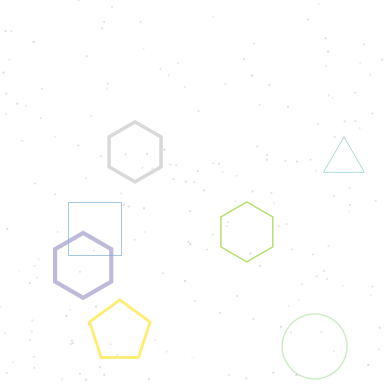[{"shape": "triangle", "thickness": 0.5, "radius": 0.31, "center": [0.893, 0.583]}, {"shape": "hexagon", "thickness": 3, "radius": 0.42, "center": [0.216, 0.311]}, {"shape": "square", "thickness": 0.5, "radius": 0.34, "center": [0.244, 0.406]}, {"shape": "hexagon", "thickness": 1, "radius": 0.39, "center": [0.641, 0.398]}, {"shape": "hexagon", "thickness": 2.5, "radius": 0.39, "center": [0.351, 0.606]}, {"shape": "circle", "thickness": 1, "radius": 0.42, "center": [0.817, 0.1]}, {"shape": "pentagon", "thickness": 2, "radius": 0.41, "center": [0.311, 0.138]}]